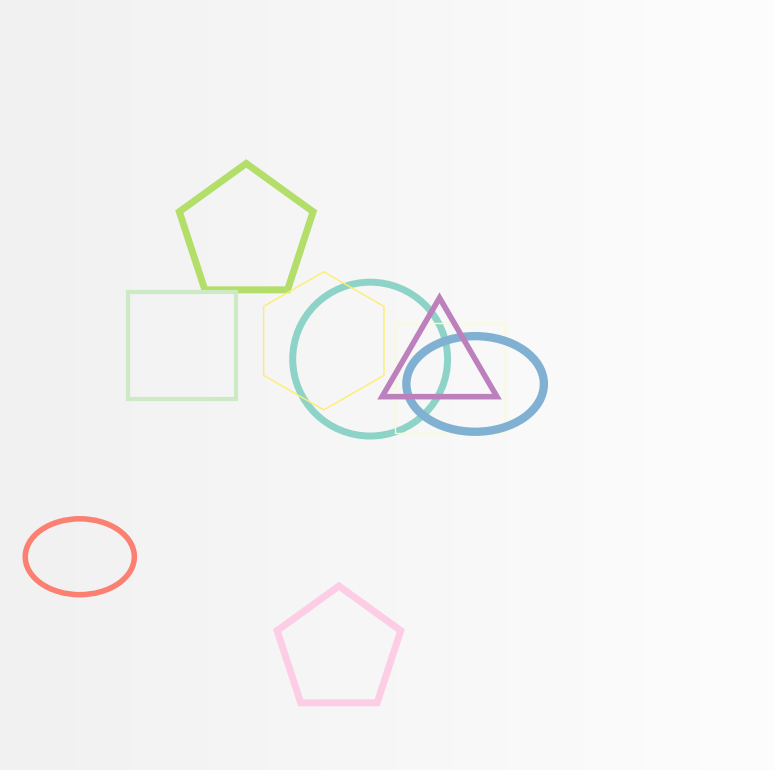[{"shape": "circle", "thickness": 2.5, "radius": 0.5, "center": [0.478, 0.534]}, {"shape": "square", "thickness": 0.5, "radius": 0.36, "center": [0.581, 0.509]}, {"shape": "oval", "thickness": 2, "radius": 0.35, "center": [0.103, 0.277]}, {"shape": "oval", "thickness": 3, "radius": 0.44, "center": [0.613, 0.501]}, {"shape": "pentagon", "thickness": 2.5, "radius": 0.45, "center": [0.318, 0.697]}, {"shape": "pentagon", "thickness": 2.5, "radius": 0.42, "center": [0.437, 0.155]}, {"shape": "triangle", "thickness": 2, "radius": 0.43, "center": [0.567, 0.528]}, {"shape": "square", "thickness": 1.5, "radius": 0.35, "center": [0.235, 0.552]}, {"shape": "hexagon", "thickness": 0.5, "radius": 0.45, "center": [0.418, 0.557]}]